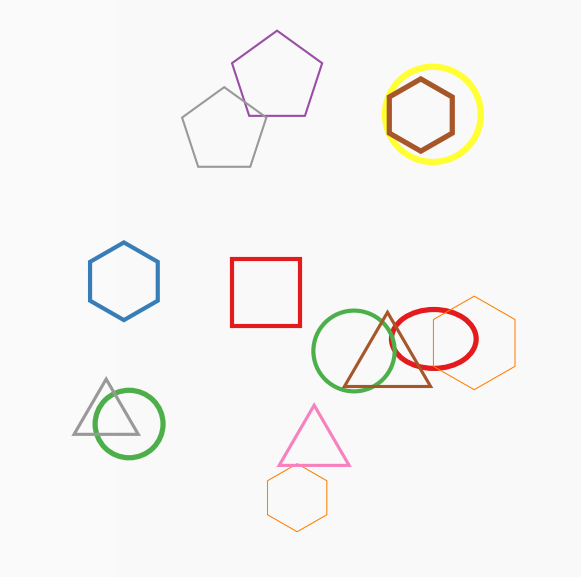[{"shape": "square", "thickness": 2, "radius": 0.29, "center": [0.458, 0.492]}, {"shape": "oval", "thickness": 2.5, "radius": 0.36, "center": [0.746, 0.412]}, {"shape": "hexagon", "thickness": 2, "radius": 0.34, "center": [0.213, 0.512]}, {"shape": "circle", "thickness": 2, "radius": 0.35, "center": [0.609, 0.391]}, {"shape": "circle", "thickness": 2.5, "radius": 0.29, "center": [0.222, 0.265]}, {"shape": "pentagon", "thickness": 1, "radius": 0.41, "center": [0.477, 0.864]}, {"shape": "hexagon", "thickness": 0.5, "radius": 0.29, "center": [0.511, 0.137]}, {"shape": "hexagon", "thickness": 0.5, "radius": 0.4, "center": [0.816, 0.405]}, {"shape": "circle", "thickness": 3, "radius": 0.41, "center": [0.745, 0.801]}, {"shape": "triangle", "thickness": 1.5, "radius": 0.43, "center": [0.667, 0.373]}, {"shape": "hexagon", "thickness": 2.5, "radius": 0.31, "center": [0.724, 0.8]}, {"shape": "triangle", "thickness": 1.5, "radius": 0.35, "center": [0.54, 0.228]}, {"shape": "pentagon", "thickness": 1, "radius": 0.38, "center": [0.386, 0.772]}, {"shape": "triangle", "thickness": 1.5, "radius": 0.32, "center": [0.183, 0.279]}]